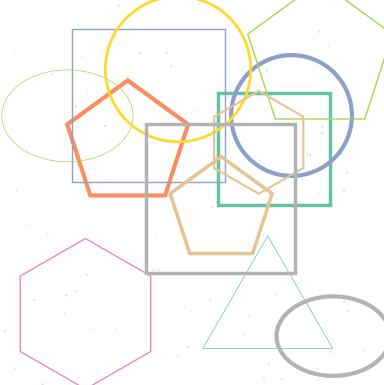[{"shape": "triangle", "thickness": 0.5, "radius": 0.97, "center": [0.695, 0.192]}, {"shape": "square", "thickness": 2.5, "radius": 0.73, "center": [0.713, 0.613]}, {"shape": "pentagon", "thickness": 3, "radius": 0.83, "center": [0.332, 0.626]}, {"shape": "square", "thickness": 1, "radius": 0.99, "center": [0.385, 0.725]}, {"shape": "circle", "thickness": 3, "radius": 0.78, "center": [0.757, 0.7]}, {"shape": "hexagon", "thickness": 1, "radius": 0.98, "center": [0.222, 0.185]}, {"shape": "pentagon", "thickness": 1, "radius": 0.99, "center": [0.831, 0.851]}, {"shape": "oval", "thickness": 0.5, "radius": 0.85, "center": [0.175, 0.699]}, {"shape": "circle", "thickness": 2, "radius": 0.94, "center": [0.462, 0.82]}, {"shape": "pentagon", "thickness": 2.5, "radius": 0.7, "center": [0.574, 0.454]}, {"shape": "hexagon", "thickness": 1.5, "radius": 0.67, "center": [0.672, 0.63]}, {"shape": "square", "thickness": 2.5, "radius": 0.97, "center": [0.572, 0.484]}, {"shape": "oval", "thickness": 3, "radius": 0.74, "center": [0.866, 0.127]}]